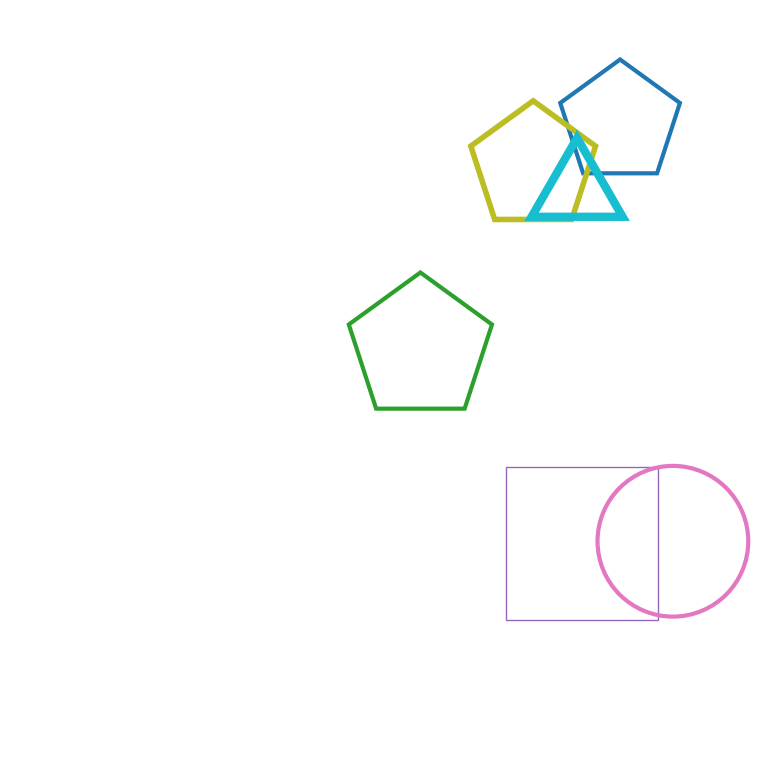[{"shape": "pentagon", "thickness": 1.5, "radius": 0.41, "center": [0.805, 0.841]}, {"shape": "pentagon", "thickness": 1.5, "radius": 0.49, "center": [0.546, 0.548]}, {"shape": "square", "thickness": 0.5, "radius": 0.5, "center": [0.756, 0.294]}, {"shape": "circle", "thickness": 1.5, "radius": 0.49, "center": [0.874, 0.297]}, {"shape": "pentagon", "thickness": 2, "radius": 0.43, "center": [0.692, 0.784]}, {"shape": "triangle", "thickness": 3, "radius": 0.34, "center": [0.749, 0.753]}]